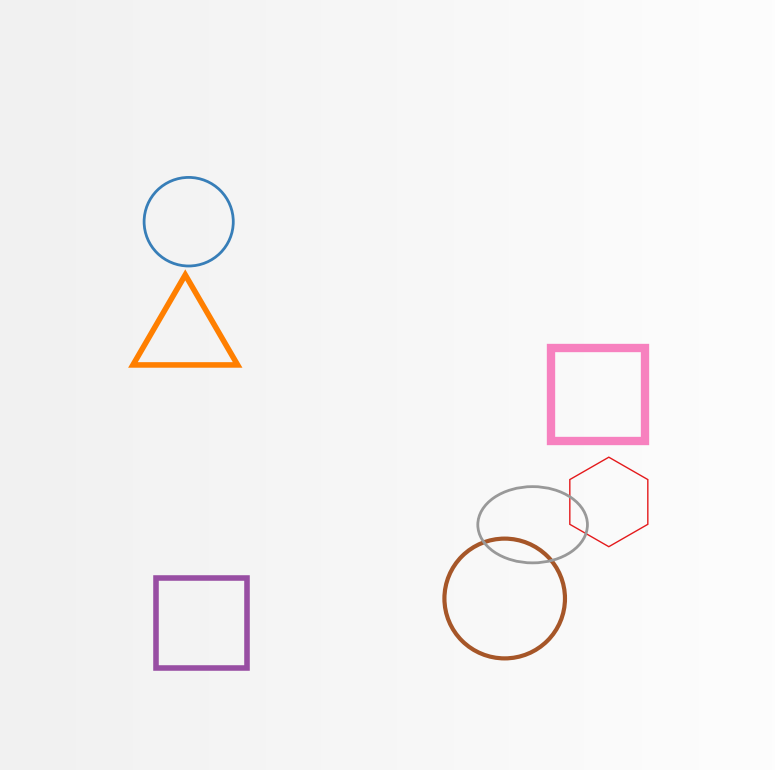[{"shape": "hexagon", "thickness": 0.5, "radius": 0.29, "center": [0.786, 0.348]}, {"shape": "circle", "thickness": 1, "radius": 0.29, "center": [0.243, 0.712]}, {"shape": "square", "thickness": 2, "radius": 0.29, "center": [0.26, 0.191]}, {"shape": "triangle", "thickness": 2, "radius": 0.39, "center": [0.239, 0.565]}, {"shape": "circle", "thickness": 1.5, "radius": 0.39, "center": [0.651, 0.223]}, {"shape": "square", "thickness": 3, "radius": 0.3, "center": [0.772, 0.488]}, {"shape": "oval", "thickness": 1, "radius": 0.35, "center": [0.687, 0.319]}]